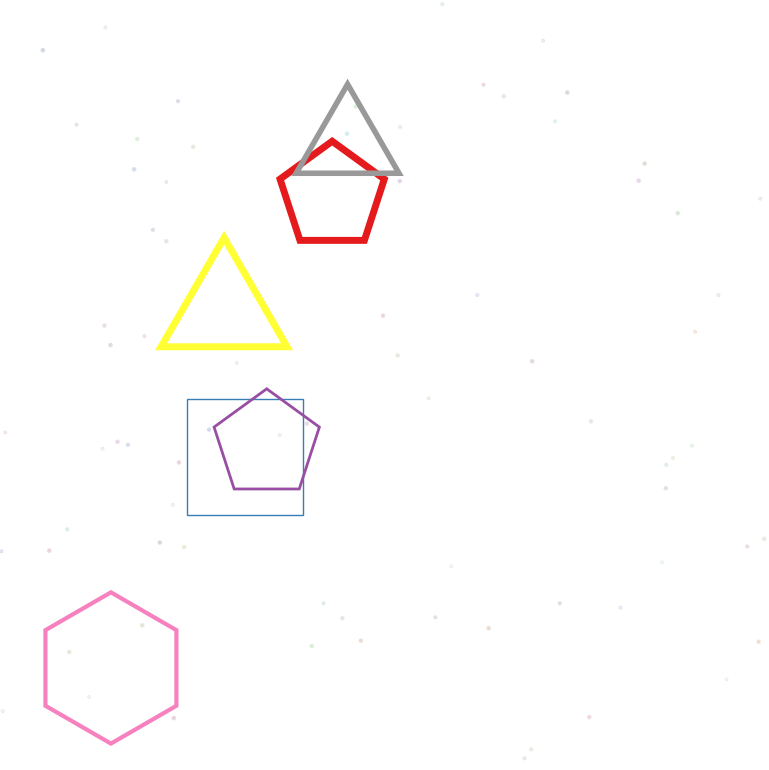[{"shape": "pentagon", "thickness": 2.5, "radius": 0.36, "center": [0.431, 0.745]}, {"shape": "square", "thickness": 0.5, "radius": 0.38, "center": [0.318, 0.407]}, {"shape": "pentagon", "thickness": 1, "radius": 0.36, "center": [0.346, 0.423]}, {"shape": "triangle", "thickness": 2.5, "radius": 0.47, "center": [0.291, 0.597]}, {"shape": "hexagon", "thickness": 1.5, "radius": 0.49, "center": [0.144, 0.133]}, {"shape": "triangle", "thickness": 2, "radius": 0.39, "center": [0.451, 0.814]}]